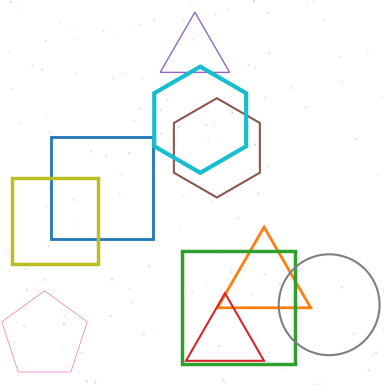[{"shape": "square", "thickness": 2, "radius": 0.66, "center": [0.264, 0.512]}, {"shape": "triangle", "thickness": 2, "radius": 0.7, "center": [0.686, 0.27]}, {"shape": "square", "thickness": 2.5, "radius": 0.74, "center": [0.619, 0.202]}, {"shape": "triangle", "thickness": 1.5, "radius": 0.59, "center": [0.584, 0.121]}, {"shape": "triangle", "thickness": 1, "radius": 0.52, "center": [0.506, 0.864]}, {"shape": "hexagon", "thickness": 1.5, "radius": 0.64, "center": [0.563, 0.616]}, {"shape": "pentagon", "thickness": 0.5, "radius": 0.58, "center": [0.116, 0.128]}, {"shape": "circle", "thickness": 1.5, "radius": 0.65, "center": [0.855, 0.209]}, {"shape": "square", "thickness": 2.5, "radius": 0.56, "center": [0.142, 0.426]}, {"shape": "hexagon", "thickness": 3, "radius": 0.69, "center": [0.52, 0.689]}]